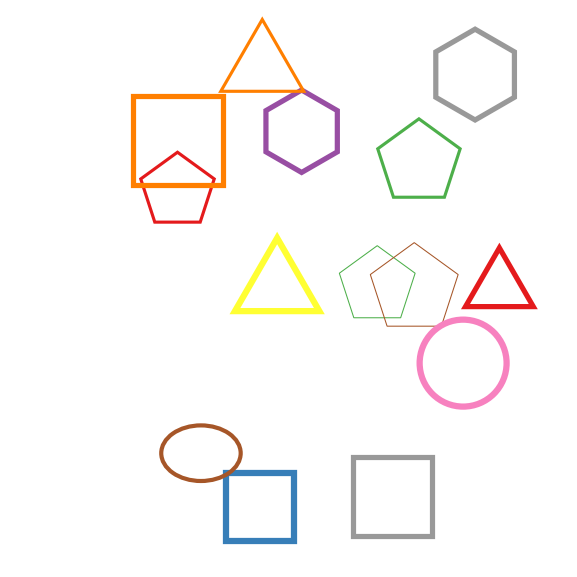[{"shape": "pentagon", "thickness": 1.5, "radius": 0.33, "center": [0.307, 0.669]}, {"shape": "triangle", "thickness": 2.5, "radius": 0.34, "center": [0.865, 0.502]}, {"shape": "square", "thickness": 3, "radius": 0.29, "center": [0.449, 0.121]}, {"shape": "pentagon", "thickness": 1.5, "radius": 0.38, "center": [0.725, 0.718]}, {"shape": "pentagon", "thickness": 0.5, "radius": 0.34, "center": [0.653, 0.505]}, {"shape": "hexagon", "thickness": 2.5, "radius": 0.36, "center": [0.522, 0.772]}, {"shape": "triangle", "thickness": 1.5, "radius": 0.41, "center": [0.454, 0.882]}, {"shape": "square", "thickness": 2.5, "radius": 0.39, "center": [0.308, 0.756]}, {"shape": "triangle", "thickness": 3, "radius": 0.42, "center": [0.48, 0.503]}, {"shape": "oval", "thickness": 2, "radius": 0.34, "center": [0.348, 0.214]}, {"shape": "pentagon", "thickness": 0.5, "radius": 0.4, "center": [0.717, 0.499]}, {"shape": "circle", "thickness": 3, "radius": 0.38, "center": [0.802, 0.37]}, {"shape": "hexagon", "thickness": 2.5, "radius": 0.39, "center": [0.823, 0.87]}, {"shape": "square", "thickness": 2.5, "radius": 0.34, "center": [0.68, 0.139]}]